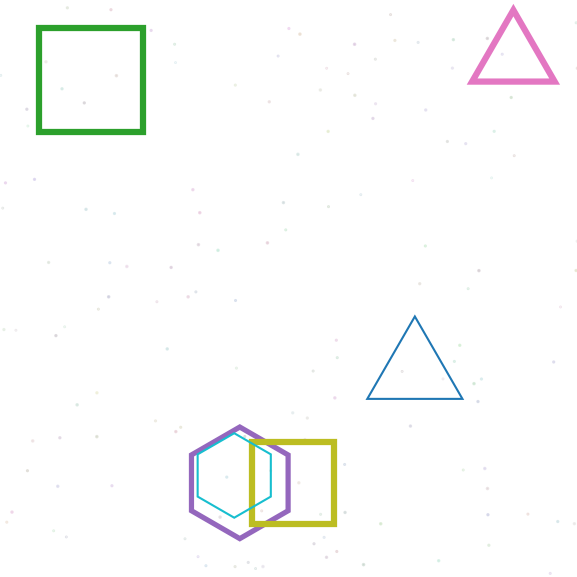[{"shape": "triangle", "thickness": 1, "radius": 0.48, "center": [0.718, 0.356]}, {"shape": "square", "thickness": 3, "radius": 0.45, "center": [0.158, 0.86]}, {"shape": "hexagon", "thickness": 2.5, "radius": 0.48, "center": [0.415, 0.163]}, {"shape": "triangle", "thickness": 3, "radius": 0.41, "center": [0.889, 0.899]}, {"shape": "square", "thickness": 3, "radius": 0.35, "center": [0.507, 0.162]}, {"shape": "hexagon", "thickness": 1, "radius": 0.37, "center": [0.406, 0.176]}]